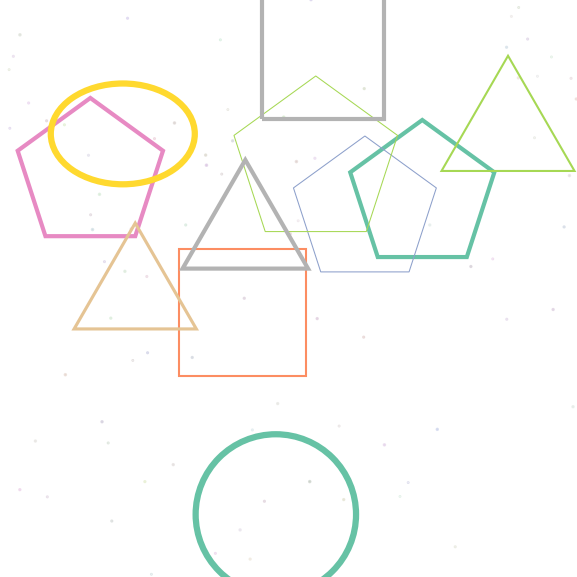[{"shape": "pentagon", "thickness": 2, "radius": 0.66, "center": [0.731, 0.66]}, {"shape": "circle", "thickness": 3, "radius": 0.69, "center": [0.478, 0.108]}, {"shape": "square", "thickness": 1, "radius": 0.55, "center": [0.42, 0.458]}, {"shape": "pentagon", "thickness": 0.5, "radius": 0.65, "center": [0.632, 0.634]}, {"shape": "pentagon", "thickness": 2, "radius": 0.66, "center": [0.156, 0.697]}, {"shape": "pentagon", "thickness": 0.5, "radius": 0.74, "center": [0.547, 0.719]}, {"shape": "triangle", "thickness": 1, "radius": 0.66, "center": [0.88, 0.77]}, {"shape": "oval", "thickness": 3, "radius": 0.62, "center": [0.213, 0.767]}, {"shape": "triangle", "thickness": 1.5, "radius": 0.61, "center": [0.234, 0.491]}, {"shape": "triangle", "thickness": 2, "radius": 0.63, "center": [0.425, 0.597]}, {"shape": "square", "thickness": 2, "radius": 0.53, "center": [0.559, 0.899]}]